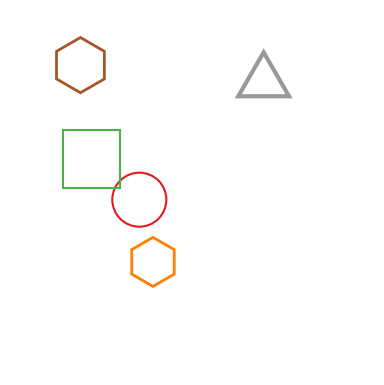[{"shape": "circle", "thickness": 1.5, "radius": 0.35, "center": [0.362, 0.481]}, {"shape": "square", "thickness": 1.5, "radius": 0.37, "center": [0.238, 0.587]}, {"shape": "hexagon", "thickness": 2, "radius": 0.32, "center": [0.397, 0.32]}, {"shape": "hexagon", "thickness": 2, "radius": 0.36, "center": [0.209, 0.831]}, {"shape": "triangle", "thickness": 3, "radius": 0.38, "center": [0.685, 0.788]}]